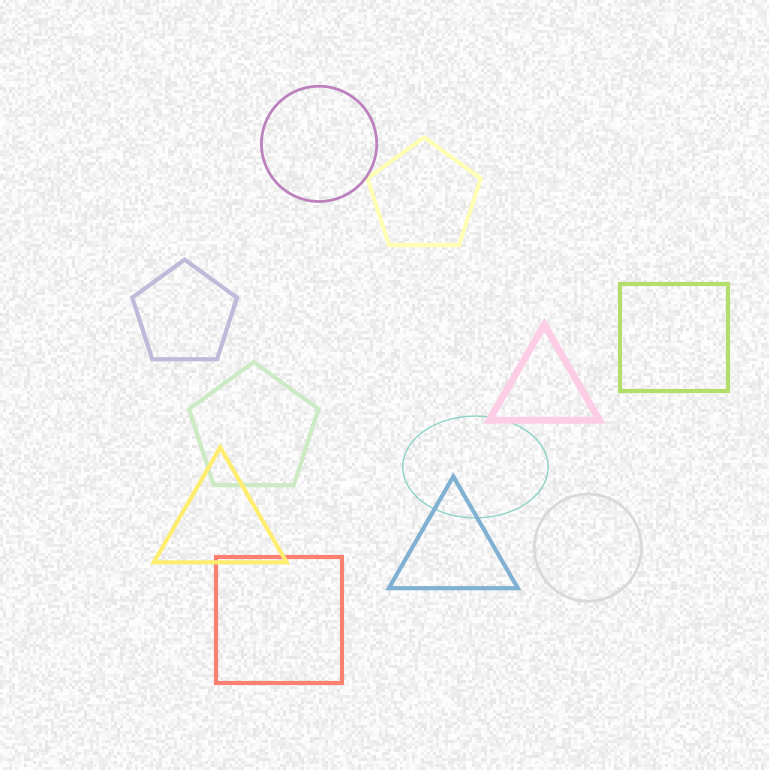[{"shape": "oval", "thickness": 0.5, "radius": 0.47, "center": [0.617, 0.394]}, {"shape": "pentagon", "thickness": 1.5, "radius": 0.39, "center": [0.551, 0.744]}, {"shape": "pentagon", "thickness": 1.5, "radius": 0.36, "center": [0.24, 0.591]}, {"shape": "square", "thickness": 1.5, "radius": 0.41, "center": [0.363, 0.194]}, {"shape": "triangle", "thickness": 1.5, "radius": 0.48, "center": [0.589, 0.284]}, {"shape": "square", "thickness": 1.5, "radius": 0.35, "center": [0.875, 0.561]}, {"shape": "triangle", "thickness": 2.5, "radius": 0.41, "center": [0.707, 0.496]}, {"shape": "circle", "thickness": 1, "radius": 0.35, "center": [0.764, 0.289]}, {"shape": "circle", "thickness": 1, "radius": 0.37, "center": [0.414, 0.813]}, {"shape": "pentagon", "thickness": 1.5, "radius": 0.44, "center": [0.33, 0.441]}, {"shape": "triangle", "thickness": 1.5, "radius": 0.5, "center": [0.286, 0.319]}]